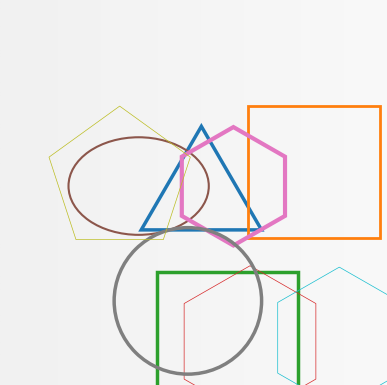[{"shape": "triangle", "thickness": 2.5, "radius": 0.9, "center": [0.52, 0.493]}, {"shape": "square", "thickness": 2, "radius": 0.86, "center": [0.81, 0.553]}, {"shape": "square", "thickness": 2.5, "radius": 0.91, "center": [0.587, 0.111]}, {"shape": "hexagon", "thickness": 0.5, "radius": 0.98, "center": [0.645, 0.113]}, {"shape": "oval", "thickness": 1.5, "radius": 0.91, "center": [0.358, 0.517]}, {"shape": "hexagon", "thickness": 3, "radius": 0.77, "center": [0.602, 0.516]}, {"shape": "circle", "thickness": 2.5, "radius": 0.95, "center": [0.485, 0.218]}, {"shape": "pentagon", "thickness": 0.5, "radius": 0.96, "center": [0.309, 0.533]}, {"shape": "hexagon", "thickness": 0.5, "radius": 0.92, "center": [0.876, 0.123]}]